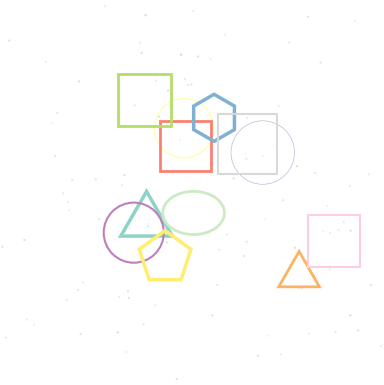[{"shape": "triangle", "thickness": 2.5, "radius": 0.39, "center": [0.381, 0.425]}, {"shape": "circle", "thickness": 1, "radius": 0.38, "center": [0.478, 0.667]}, {"shape": "circle", "thickness": 0.5, "radius": 0.41, "center": [0.682, 0.604]}, {"shape": "square", "thickness": 2, "radius": 0.33, "center": [0.482, 0.621]}, {"shape": "hexagon", "thickness": 2.5, "radius": 0.31, "center": [0.556, 0.694]}, {"shape": "triangle", "thickness": 2, "radius": 0.31, "center": [0.777, 0.286]}, {"shape": "square", "thickness": 2, "radius": 0.34, "center": [0.376, 0.74]}, {"shape": "square", "thickness": 1.5, "radius": 0.34, "center": [0.867, 0.375]}, {"shape": "square", "thickness": 1.5, "radius": 0.39, "center": [0.643, 0.626]}, {"shape": "circle", "thickness": 1.5, "radius": 0.39, "center": [0.347, 0.396]}, {"shape": "oval", "thickness": 2, "radius": 0.4, "center": [0.503, 0.447]}, {"shape": "pentagon", "thickness": 2.5, "radius": 0.35, "center": [0.429, 0.33]}]